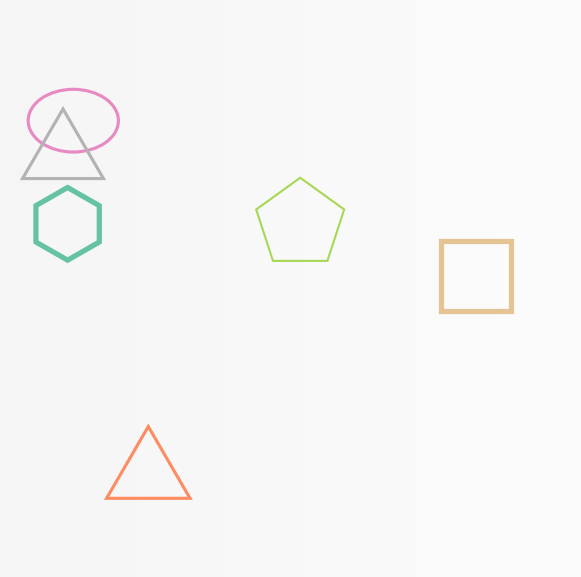[{"shape": "hexagon", "thickness": 2.5, "radius": 0.31, "center": [0.116, 0.612]}, {"shape": "triangle", "thickness": 1.5, "radius": 0.41, "center": [0.255, 0.178]}, {"shape": "oval", "thickness": 1.5, "radius": 0.39, "center": [0.126, 0.79]}, {"shape": "pentagon", "thickness": 1, "radius": 0.4, "center": [0.516, 0.612]}, {"shape": "square", "thickness": 2.5, "radius": 0.3, "center": [0.819, 0.521]}, {"shape": "triangle", "thickness": 1.5, "radius": 0.4, "center": [0.108, 0.73]}]